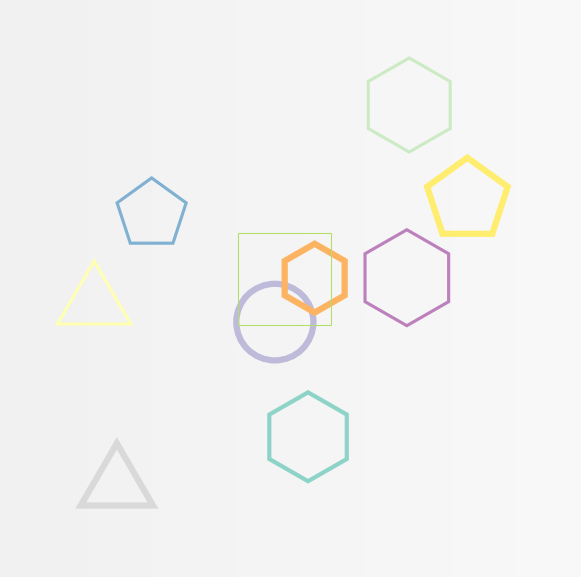[{"shape": "hexagon", "thickness": 2, "radius": 0.38, "center": [0.53, 0.243]}, {"shape": "triangle", "thickness": 1.5, "radius": 0.36, "center": [0.162, 0.475]}, {"shape": "circle", "thickness": 3, "radius": 0.33, "center": [0.473, 0.441]}, {"shape": "pentagon", "thickness": 1.5, "radius": 0.31, "center": [0.261, 0.629]}, {"shape": "hexagon", "thickness": 3, "radius": 0.3, "center": [0.541, 0.518]}, {"shape": "square", "thickness": 0.5, "radius": 0.4, "center": [0.489, 0.516]}, {"shape": "triangle", "thickness": 3, "radius": 0.36, "center": [0.201, 0.16]}, {"shape": "hexagon", "thickness": 1.5, "radius": 0.42, "center": [0.7, 0.518]}, {"shape": "hexagon", "thickness": 1.5, "radius": 0.41, "center": [0.704, 0.817]}, {"shape": "pentagon", "thickness": 3, "radius": 0.36, "center": [0.804, 0.653]}]